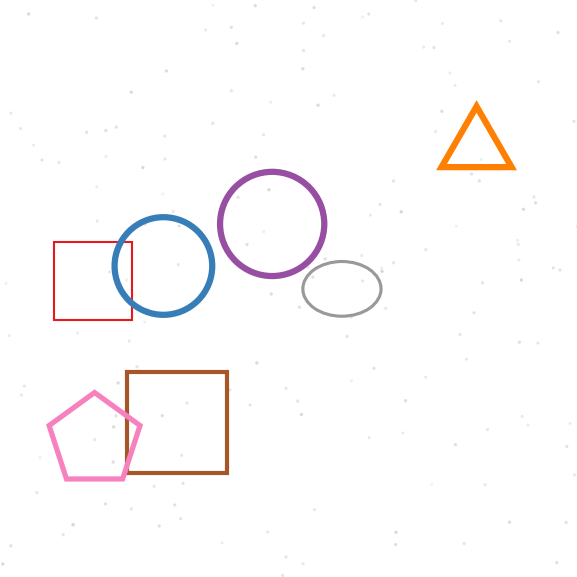[{"shape": "square", "thickness": 1, "radius": 0.34, "center": [0.161, 0.512]}, {"shape": "circle", "thickness": 3, "radius": 0.42, "center": [0.283, 0.539]}, {"shape": "circle", "thickness": 3, "radius": 0.45, "center": [0.471, 0.611]}, {"shape": "triangle", "thickness": 3, "radius": 0.35, "center": [0.825, 0.745]}, {"shape": "square", "thickness": 2, "radius": 0.44, "center": [0.307, 0.268]}, {"shape": "pentagon", "thickness": 2.5, "radius": 0.41, "center": [0.164, 0.237]}, {"shape": "oval", "thickness": 1.5, "radius": 0.34, "center": [0.592, 0.499]}]